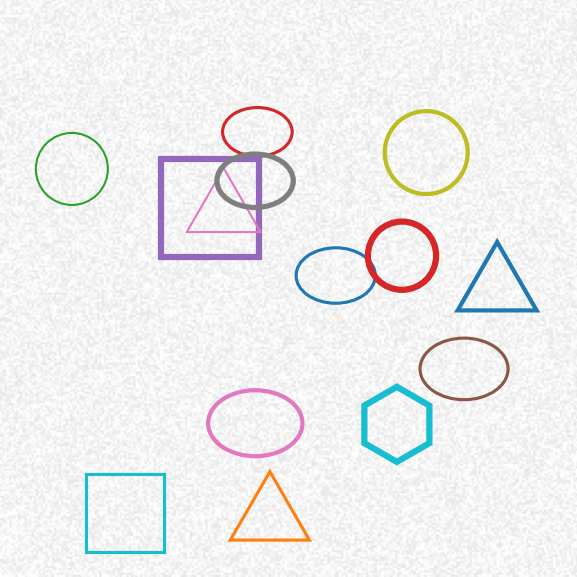[{"shape": "oval", "thickness": 1.5, "radius": 0.34, "center": [0.581, 0.522]}, {"shape": "triangle", "thickness": 2, "radius": 0.39, "center": [0.861, 0.501]}, {"shape": "triangle", "thickness": 1.5, "radius": 0.4, "center": [0.467, 0.103]}, {"shape": "circle", "thickness": 1, "radius": 0.31, "center": [0.124, 0.707]}, {"shape": "oval", "thickness": 1.5, "radius": 0.3, "center": [0.446, 0.771]}, {"shape": "circle", "thickness": 3, "radius": 0.3, "center": [0.696, 0.556]}, {"shape": "square", "thickness": 3, "radius": 0.42, "center": [0.364, 0.639]}, {"shape": "oval", "thickness": 1.5, "radius": 0.38, "center": [0.804, 0.36]}, {"shape": "triangle", "thickness": 1, "radius": 0.37, "center": [0.387, 0.634]}, {"shape": "oval", "thickness": 2, "radius": 0.41, "center": [0.442, 0.266]}, {"shape": "oval", "thickness": 2.5, "radius": 0.33, "center": [0.442, 0.686]}, {"shape": "circle", "thickness": 2, "radius": 0.36, "center": [0.738, 0.735]}, {"shape": "hexagon", "thickness": 3, "radius": 0.33, "center": [0.687, 0.264]}, {"shape": "square", "thickness": 1.5, "radius": 0.34, "center": [0.217, 0.111]}]